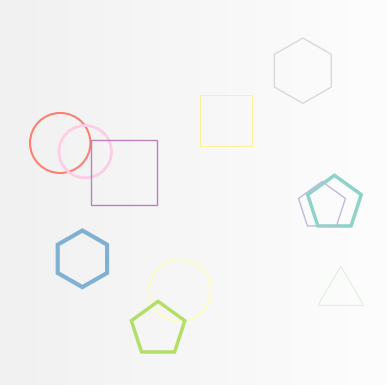[{"shape": "pentagon", "thickness": 2.5, "radius": 0.36, "center": [0.863, 0.472]}, {"shape": "circle", "thickness": 1, "radius": 0.4, "center": [0.465, 0.246]}, {"shape": "pentagon", "thickness": 1, "radius": 0.32, "center": [0.831, 0.465]}, {"shape": "circle", "thickness": 1.5, "radius": 0.39, "center": [0.155, 0.629]}, {"shape": "hexagon", "thickness": 3, "radius": 0.37, "center": [0.213, 0.328]}, {"shape": "pentagon", "thickness": 2.5, "radius": 0.36, "center": [0.408, 0.145]}, {"shape": "circle", "thickness": 2, "radius": 0.34, "center": [0.22, 0.606]}, {"shape": "hexagon", "thickness": 1, "radius": 0.42, "center": [0.782, 0.816]}, {"shape": "square", "thickness": 1, "radius": 0.42, "center": [0.32, 0.551]}, {"shape": "triangle", "thickness": 0.5, "radius": 0.34, "center": [0.879, 0.241]}, {"shape": "square", "thickness": 0.5, "radius": 0.34, "center": [0.583, 0.687]}]